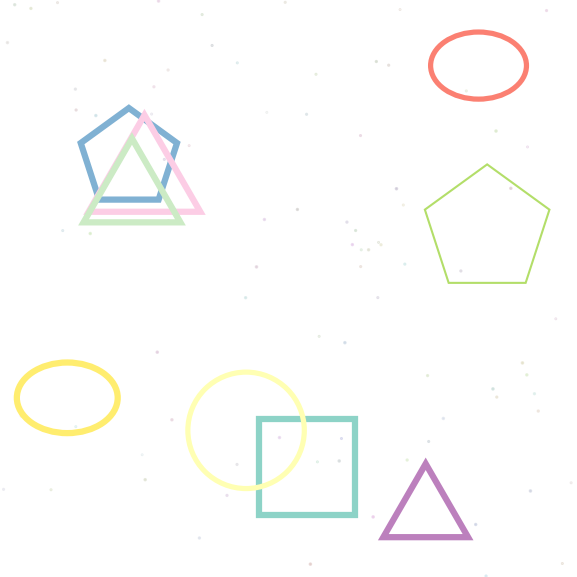[{"shape": "square", "thickness": 3, "radius": 0.41, "center": [0.531, 0.191]}, {"shape": "circle", "thickness": 2.5, "radius": 0.5, "center": [0.426, 0.254]}, {"shape": "oval", "thickness": 2.5, "radius": 0.42, "center": [0.829, 0.886]}, {"shape": "pentagon", "thickness": 3, "radius": 0.44, "center": [0.223, 0.724]}, {"shape": "pentagon", "thickness": 1, "radius": 0.57, "center": [0.844, 0.601]}, {"shape": "triangle", "thickness": 3, "radius": 0.56, "center": [0.25, 0.688]}, {"shape": "triangle", "thickness": 3, "radius": 0.42, "center": [0.737, 0.111]}, {"shape": "triangle", "thickness": 3, "radius": 0.48, "center": [0.229, 0.663]}, {"shape": "oval", "thickness": 3, "radius": 0.44, "center": [0.117, 0.31]}]